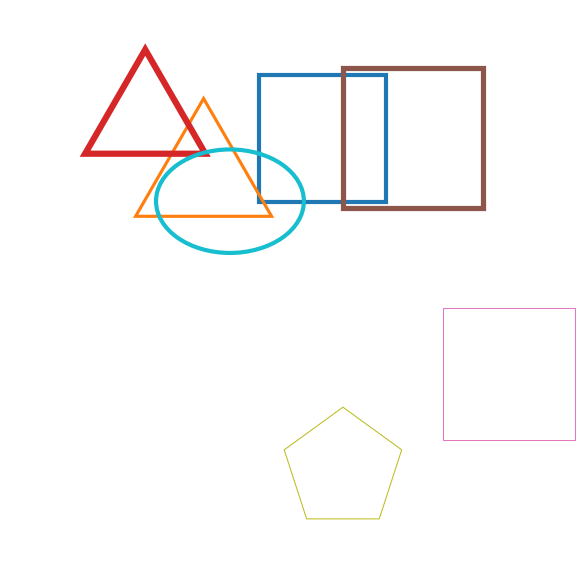[{"shape": "square", "thickness": 2, "radius": 0.55, "center": [0.558, 0.759]}, {"shape": "triangle", "thickness": 1.5, "radius": 0.68, "center": [0.353, 0.693]}, {"shape": "triangle", "thickness": 3, "radius": 0.6, "center": [0.251, 0.793]}, {"shape": "square", "thickness": 2.5, "radius": 0.61, "center": [0.715, 0.76]}, {"shape": "square", "thickness": 0.5, "radius": 0.57, "center": [0.881, 0.352]}, {"shape": "pentagon", "thickness": 0.5, "radius": 0.53, "center": [0.594, 0.187]}, {"shape": "oval", "thickness": 2, "radius": 0.64, "center": [0.398, 0.651]}]